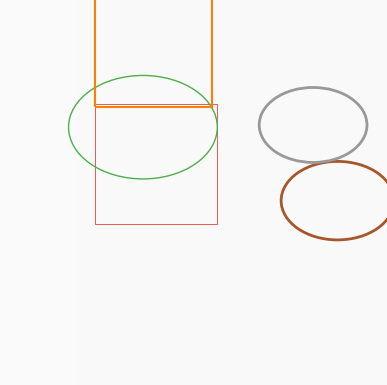[{"shape": "square", "thickness": 0.5, "radius": 0.78, "center": [0.403, 0.574]}, {"shape": "oval", "thickness": 1, "radius": 0.96, "center": [0.369, 0.67]}, {"shape": "square", "thickness": 1.5, "radius": 0.76, "center": [0.396, 0.874]}, {"shape": "oval", "thickness": 2, "radius": 0.73, "center": [0.871, 0.479]}, {"shape": "oval", "thickness": 2, "radius": 0.7, "center": [0.808, 0.675]}]